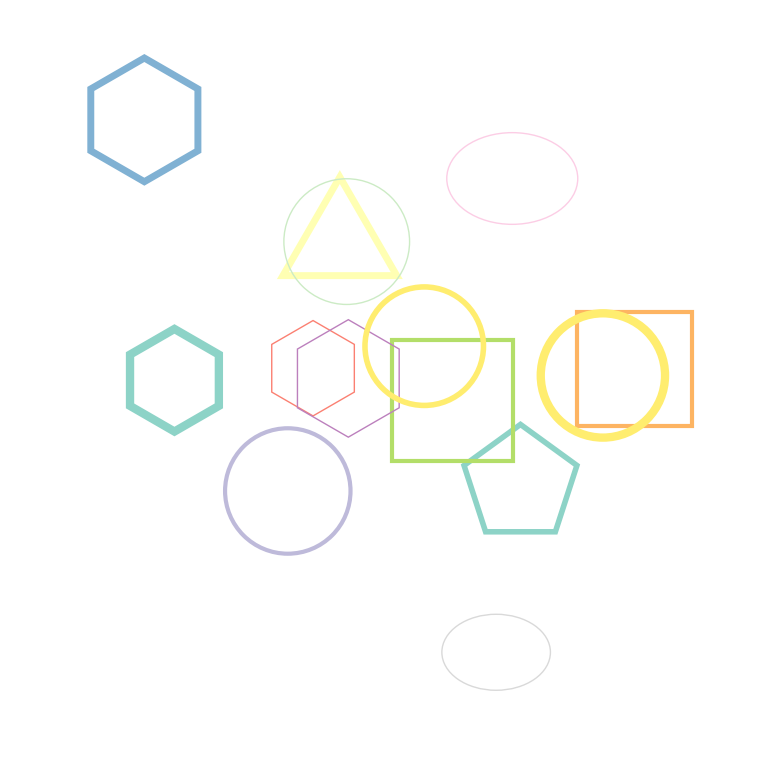[{"shape": "hexagon", "thickness": 3, "radius": 0.33, "center": [0.227, 0.506]}, {"shape": "pentagon", "thickness": 2, "radius": 0.39, "center": [0.676, 0.372]}, {"shape": "triangle", "thickness": 2.5, "radius": 0.43, "center": [0.441, 0.685]}, {"shape": "circle", "thickness": 1.5, "radius": 0.41, "center": [0.374, 0.362]}, {"shape": "hexagon", "thickness": 0.5, "radius": 0.31, "center": [0.407, 0.522]}, {"shape": "hexagon", "thickness": 2.5, "radius": 0.4, "center": [0.187, 0.844]}, {"shape": "square", "thickness": 1.5, "radius": 0.37, "center": [0.824, 0.521]}, {"shape": "square", "thickness": 1.5, "radius": 0.39, "center": [0.588, 0.48]}, {"shape": "oval", "thickness": 0.5, "radius": 0.43, "center": [0.665, 0.768]}, {"shape": "oval", "thickness": 0.5, "radius": 0.35, "center": [0.644, 0.153]}, {"shape": "hexagon", "thickness": 0.5, "radius": 0.38, "center": [0.452, 0.509]}, {"shape": "circle", "thickness": 0.5, "radius": 0.41, "center": [0.45, 0.686]}, {"shape": "circle", "thickness": 3, "radius": 0.4, "center": [0.783, 0.512]}, {"shape": "circle", "thickness": 2, "radius": 0.38, "center": [0.551, 0.55]}]